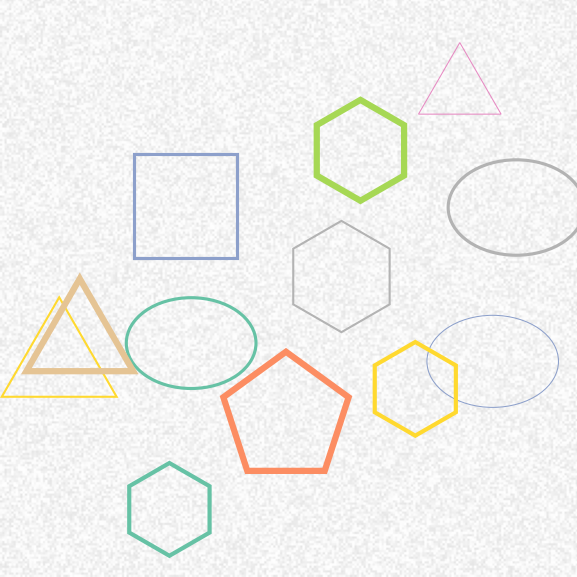[{"shape": "hexagon", "thickness": 2, "radius": 0.4, "center": [0.293, 0.117]}, {"shape": "oval", "thickness": 1.5, "radius": 0.56, "center": [0.331, 0.405]}, {"shape": "pentagon", "thickness": 3, "radius": 0.57, "center": [0.495, 0.276]}, {"shape": "square", "thickness": 1.5, "radius": 0.45, "center": [0.321, 0.642]}, {"shape": "oval", "thickness": 0.5, "radius": 0.57, "center": [0.853, 0.373]}, {"shape": "triangle", "thickness": 0.5, "radius": 0.41, "center": [0.796, 0.843]}, {"shape": "hexagon", "thickness": 3, "radius": 0.44, "center": [0.624, 0.739]}, {"shape": "triangle", "thickness": 1, "radius": 0.57, "center": [0.103, 0.369]}, {"shape": "hexagon", "thickness": 2, "radius": 0.41, "center": [0.719, 0.326]}, {"shape": "triangle", "thickness": 3, "radius": 0.53, "center": [0.138, 0.41]}, {"shape": "oval", "thickness": 1.5, "radius": 0.59, "center": [0.894, 0.64]}, {"shape": "hexagon", "thickness": 1, "radius": 0.48, "center": [0.591, 0.52]}]